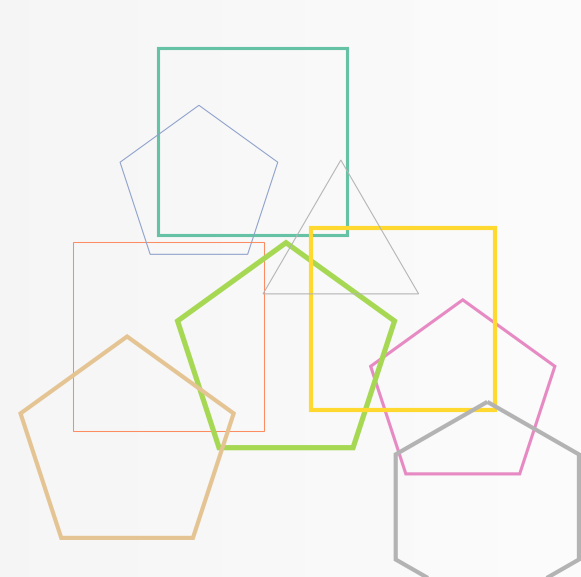[{"shape": "square", "thickness": 1.5, "radius": 0.81, "center": [0.434, 0.753]}, {"shape": "square", "thickness": 0.5, "radius": 0.82, "center": [0.29, 0.416]}, {"shape": "pentagon", "thickness": 0.5, "radius": 0.71, "center": [0.342, 0.674]}, {"shape": "pentagon", "thickness": 1.5, "radius": 0.83, "center": [0.796, 0.313]}, {"shape": "pentagon", "thickness": 2.5, "radius": 0.98, "center": [0.492, 0.383]}, {"shape": "square", "thickness": 2, "radius": 0.79, "center": [0.694, 0.447]}, {"shape": "pentagon", "thickness": 2, "radius": 0.96, "center": [0.219, 0.224]}, {"shape": "triangle", "thickness": 0.5, "radius": 0.77, "center": [0.586, 0.568]}, {"shape": "hexagon", "thickness": 2, "radius": 0.91, "center": [0.838, 0.121]}]